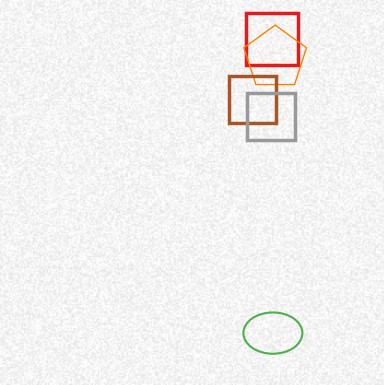[{"shape": "square", "thickness": 2.5, "radius": 0.34, "center": [0.706, 0.899]}, {"shape": "oval", "thickness": 1.5, "radius": 0.38, "center": [0.709, 0.135]}, {"shape": "pentagon", "thickness": 1, "radius": 0.43, "center": [0.715, 0.849]}, {"shape": "square", "thickness": 2.5, "radius": 0.3, "center": [0.657, 0.742]}, {"shape": "square", "thickness": 2.5, "radius": 0.31, "center": [0.704, 0.697]}]